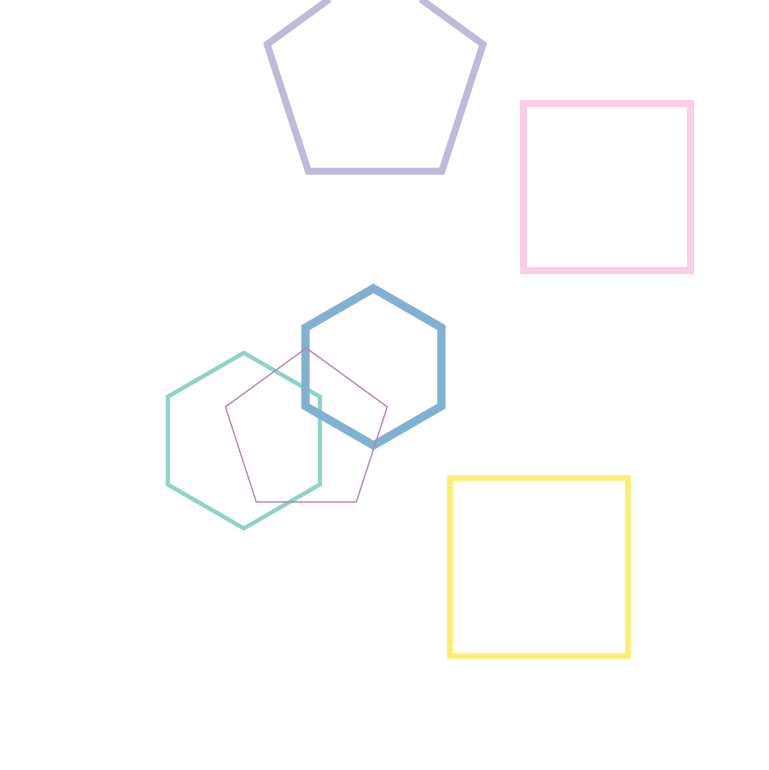[{"shape": "hexagon", "thickness": 1.5, "radius": 0.57, "center": [0.317, 0.428]}, {"shape": "pentagon", "thickness": 2.5, "radius": 0.74, "center": [0.487, 0.897]}, {"shape": "hexagon", "thickness": 3, "radius": 0.51, "center": [0.485, 0.524]}, {"shape": "square", "thickness": 2.5, "radius": 0.54, "center": [0.788, 0.757]}, {"shape": "pentagon", "thickness": 0.5, "radius": 0.55, "center": [0.398, 0.437]}, {"shape": "square", "thickness": 2, "radius": 0.58, "center": [0.7, 0.263]}]